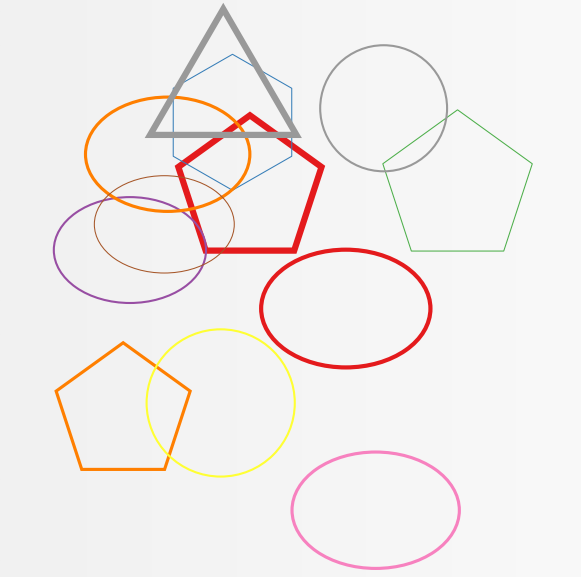[{"shape": "pentagon", "thickness": 3, "radius": 0.65, "center": [0.43, 0.67]}, {"shape": "oval", "thickness": 2, "radius": 0.73, "center": [0.595, 0.465]}, {"shape": "hexagon", "thickness": 0.5, "radius": 0.59, "center": [0.4, 0.787]}, {"shape": "pentagon", "thickness": 0.5, "radius": 0.68, "center": [0.787, 0.674]}, {"shape": "oval", "thickness": 1, "radius": 0.65, "center": [0.224, 0.566]}, {"shape": "oval", "thickness": 1.5, "radius": 0.71, "center": [0.288, 0.732]}, {"shape": "pentagon", "thickness": 1.5, "radius": 0.61, "center": [0.212, 0.284]}, {"shape": "circle", "thickness": 1, "radius": 0.64, "center": [0.38, 0.301]}, {"shape": "oval", "thickness": 0.5, "radius": 0.6, "center": [0.283, 0.611]}, {"shape": "oval", "thickness": 1.5, "radius": 0.72, "center": [0.646, 0.116]}, {"shape": "circle", "thickness": 1, "radius": 0.55, "center": [0.66, 0.812]}, {"shape": "triangle", "thickness": 3, "radius": 0.73, "center": [0.384, 0.838]}]